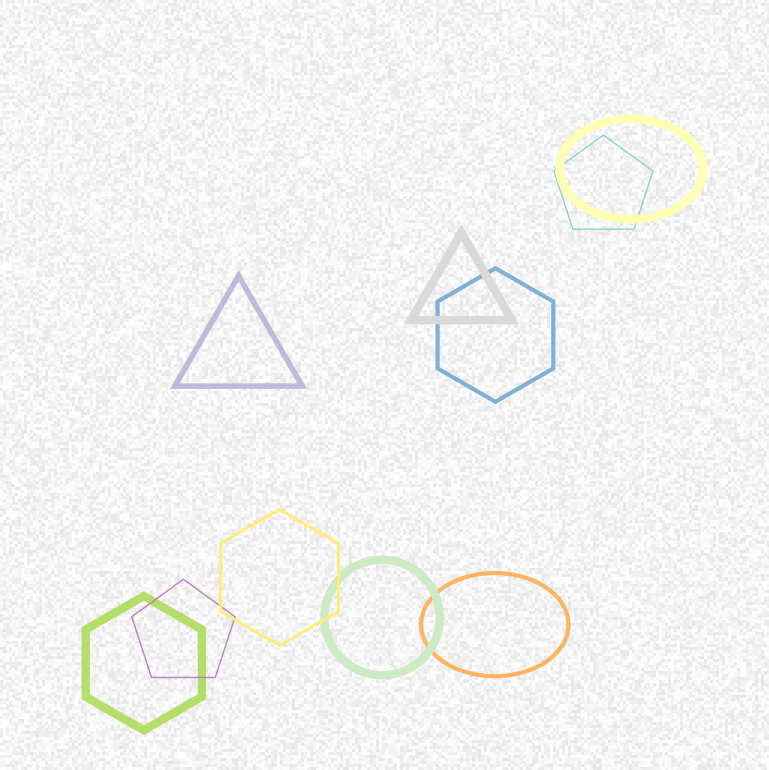[{"shape": "pentagon", "thickness": 0.5, "radius": 0.34, "center": [0.784, 0.757]}, {"shape": "oval", "thickness": 3, "radius": 0.47, "center": [0.82, 0.78]}, {"shape": "triangle", "thickness": 2, "radius": 0.48, "center": [0.31, 0.546]}, {"shape": "hexagon", "thickness": 1.5, "radius": 0.43, "center": [0.643, 0.565]}, {"shape": "oval", "thickness": 1.5, "radius": 0.48, "center": [0.643, 0.189]}, {"shape": "hexagon", "thickness": 3, "radius": 0.44, "center": [0.187, 0.139]}, {"shape": "triangle", "thickness": 3, "radius": 0.38, "center": [0.599, 0.622]}, {"shape": "pentagon", "thickness": 0.5, "radius": 0.35, "center": [0.238, 0.177]}, {"shape": "circle", "thickness": 3, "radius": 0.37, "center": [0.496, 0.198]}, {"shape": "hexagon", "thickness": 1, "radius": 0.44, "center": [0.363, 0.25]}]